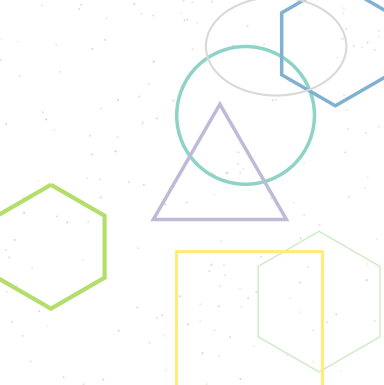[{"shape": "circle", "thickness": 2.5, "radius": 0.89, "center": [0.638, 0.7]}, {"shape": "triangle", "thickness": 2.5, "radius": 1.0, "center": [0.571, 0.53]}, {"shape": "hexagon", "thickness": 2.5, "radius": 0.81, "center": [0.871, 0.886]}, {"shape": "hexagon", "thickness": 3, "radius": 0.8, "center": [0.132, 0.359]}, {"shape": "oval", "thickness": 1.5, "radius": 0.91, "center": [0.717, 0.88]}, {"shape": "hexagon", "thickness": 1, "radius": 0.91, "center": [0.829, 0.217]}, {"shape": "square", "thickness": 2, "radius": 0.95, "center": [0.648, 0.158]}]